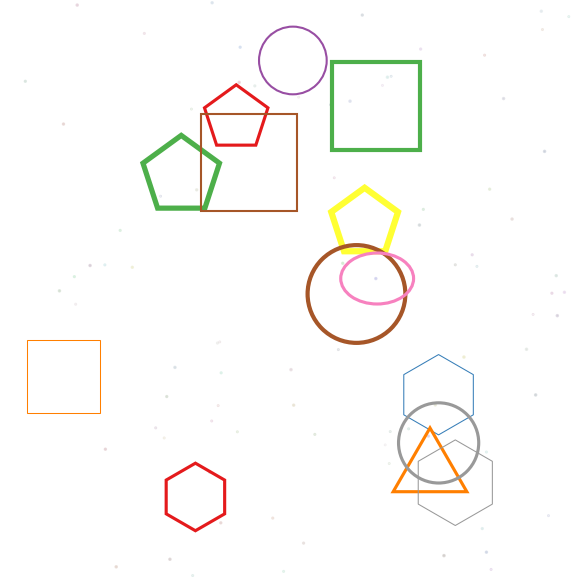[{"shape": "pentagon", "thickness": 1.5, "radius": 0.29, "center": [0.409, 0.795]}, {"shape": "hexagon", "thickness": 1.5, "radius": 0.29, "center": [0.338, 0.139]}, {"shape": "hexagon", "thickness": 0.5, "radius": 0.35, "center": [0.759, 0.316]}, {"shape": "pentagon", "thickness": 2.5, "radius": 0.35, "center": [0.314, 0.695]}, {"shape": "square", "thickness": 2, "radius": 0.38, "center": [0.651, 0.816]}, {"shape": "circle", "thickness": 1, "radius": 0.29, "center": [0.507, 0.894]}, {"shape": "square", "thickness": 0.5, "radius": 0.31, "center": [0.11, 0.347]}, {"shape": "triangle", "thickness": 1.5, "radius": 0.37, "center": [0.745, 0.185]}, {"shape": "pentagon", "thickness": 3, "radius": 0.3, "center": [0.631, 0.613]}, {"shape": "circle", "thickness": 2, "radius": 0.42, "center": [0.617, 0.49]}, {"shape": "square", "thickness": 1, "radius": 0.42, "center": [0.431, 0.718]}, {"shape": "oval", "thickness": 1.5, "radius": 0.32, "center": [0.653, 0.517]}, {"shape": "circle", "thickness": 1.5, "radius": 0.35, "center": [0.76, 0.232]}, {"shape": "hexagon", "thickness": 0.5, "radius": 0.37, "center": [0.788, 0.163]}]